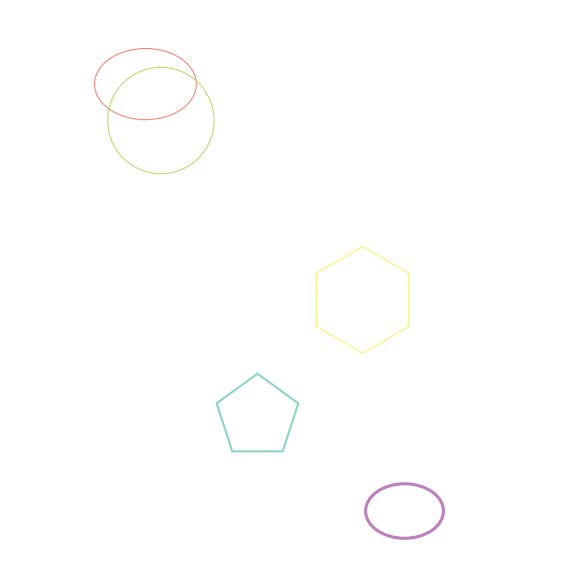[{"shape": "pentagon", "thickness": 1, "radius": 0.37, "center": [0.446, 0.278]}, {"shape": "oval", "thickness": 0.5, "radius": 0.44, "center": [0.252, 0.853]}, {"shape": "circle", "thickness": 0.5, "radius": 0.46, "center": [0.279, 0.79]}, {"shape": "oval", "thickness": 1.5, "radius": 0.34, "center": [0.7, 0.114]}, {"shape": "hexagon", "thickness": 0.5, "radius": 0.46, "center": [0.628, 0.48]}]